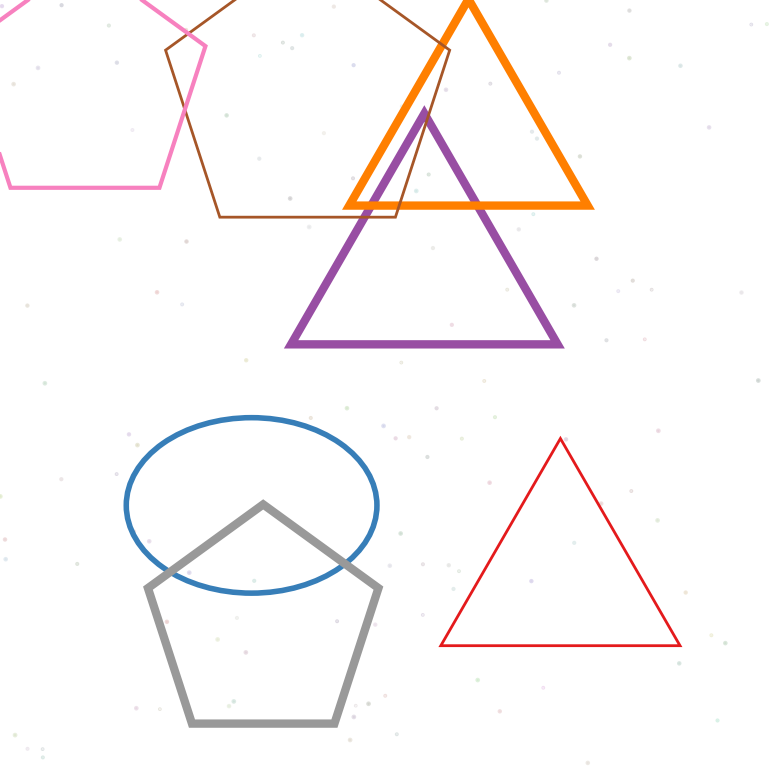[{"shape": "triangle", "thickness": 1, "radius": 0.9, "center": [0.728, 0.251]}, {"shape": "oval", "thickness": 2, "radius": 0.81, "center": [0.327, 0.344]}, {"shape": "triangle", "thickness": 3, "radius": 1.0, "center": [0.551, 0.653]}, {"shape": "triangle", "thickness": 3, "radius": 0.89, "center": [0.608, 0.822]}, {"shape": "pentagon", "thickness": 1, "radius": 0.97, "center": [0.4, 0.875]}, {"shape": "pentagon", "thickness": 1.5, "radius": 0.82, "center": [0.11, 0.889]}, {"shape": "pentagon", "thickness": 3, "radius": 0.79, "center": [0.342, 0.188]}]